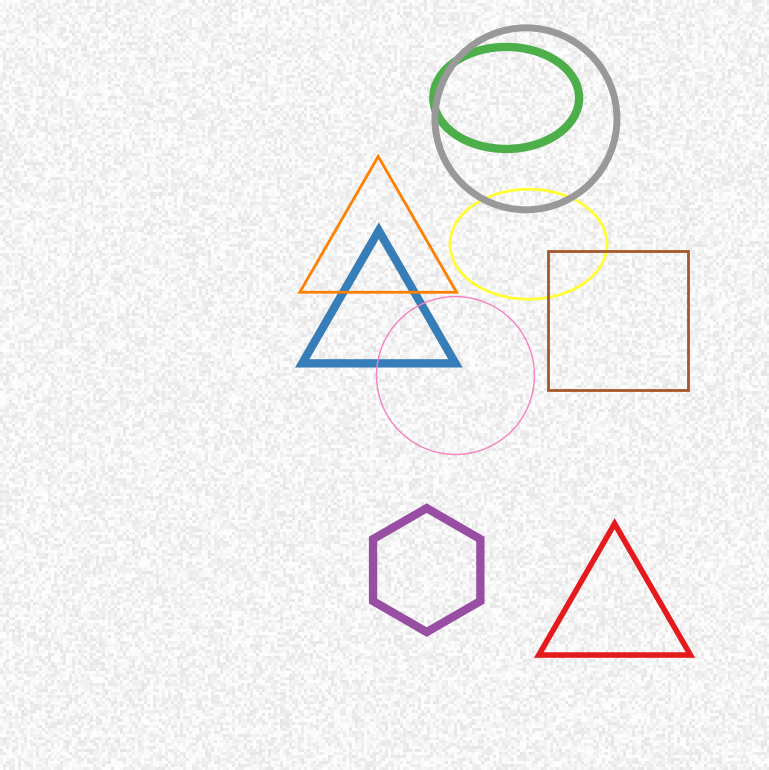[{"shape": "triangle", "thickness": 2, "radius": 0.57, "center": [0.798, 0.206]}, {"shape": "triangle", "thickness": 3, "radius": 0.57, "center": [0.492, 0.586]}, {"shape": "oval", "thickness": 3, "radius": 0.47, "center": [0.657, 0.873]}, {"shape": "hexagon", "thickness": 3, "radius": 0.4, "center": [0.554, 0.26]}, {"shape": "triangle", "thickness": 1, "radius": 0.59, "center": [0.491, 0.679]}, {"shape": "oval", "thickness": 1, "radius": 0.51, "center": [0.686, 0.683]}, {"shape": "square", "thickness": 1, "radius": 0.45, "center": [0.802, 0.584]}, {"shape": "circle", "thickness": 0.5, "radius": 0.51, "center": [0.592, 0.512]}, {"shape": "circle", "thickness": 2.5, "radius": 0.59, "center": [0.683, 0.846]}]